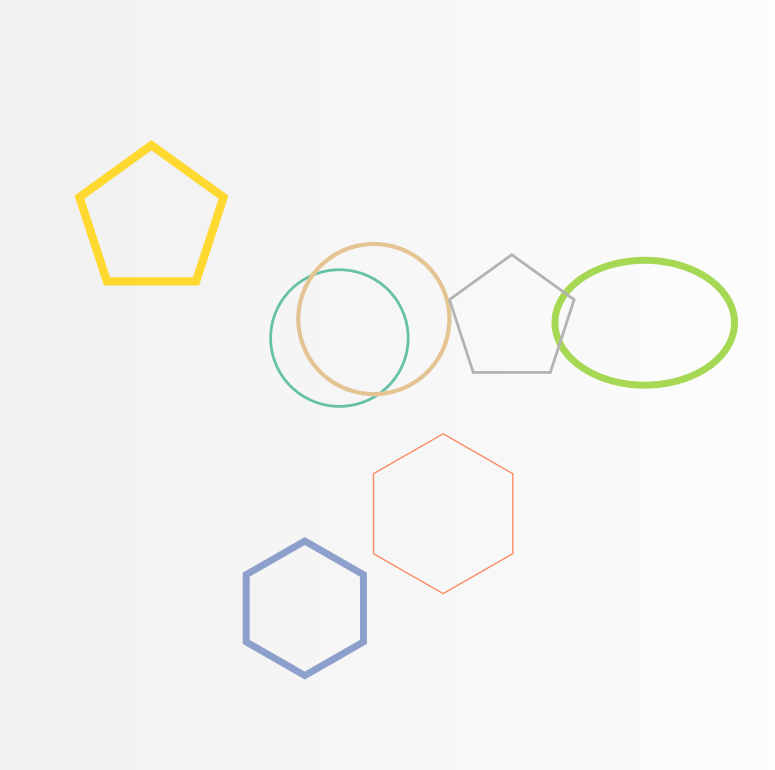[{"shape": "circle", "thickness": 1, "radius": 0.44, "center": [0.438, 0.561]}, {"shape": "hexagon", "thickness": 0.5, "radius": 0.52, "center": [0.572, 0.333]}, {"shape": "hexagon", "thickness": 2.5, "radius": 0.44, "center": [0.393, 0.21]}, {"shape": "oval", "thickness": 2.5, "radius": 0.58, "center": [0.832, 0.581]}, {"shape": "pentagon", "thickness": 3, "radius": 0.49, "center": [0.195, 0.714]}, {"shape": "circle", "thickness": 1.5, "radius": 0.49, "center": [0.482, 0.586]}, {"shape": "pentagon", "thickness": 1, "radius": 0.42, "center": [0.66, 0.585]}]